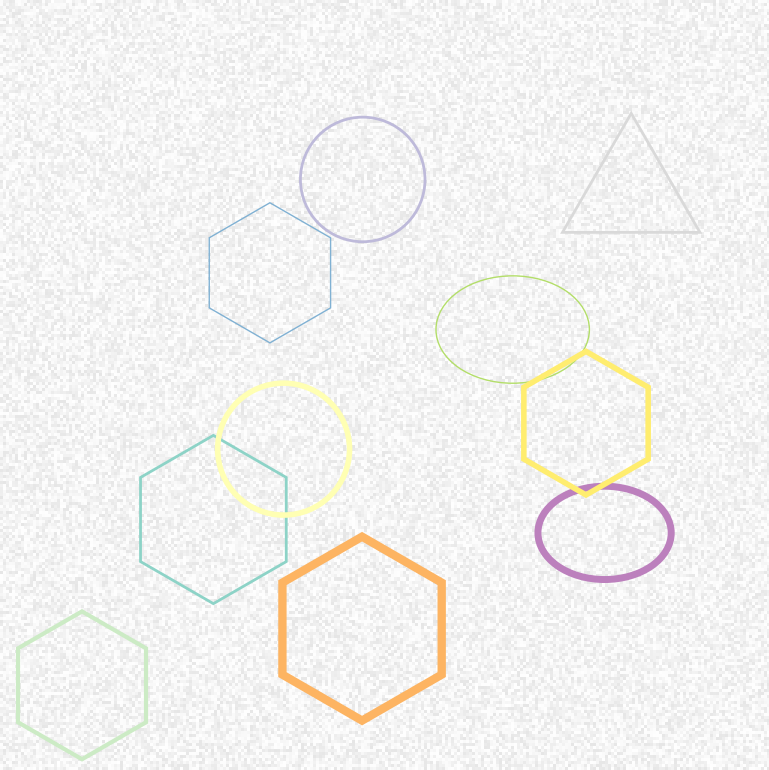[{"shape": "hexagon", "thickness": 1, "radius": 0.55, "center": [0.277, 0.325]}, {"shape": "circle", "thickness": 2, "radius": 0.43, "center": [0.368, 0.417]}, {"shape": "circle", "thickness": 1, "radius": 0.4, "center": [0.471, 0.767]}, {"shape": "hexagon", "thickness": 0.5, "radius": 0.45, "center": [0.351, 0.646]}, {"shape": "hexagon", "thickness": 3, "radius": 0.6, "center": [0.47, 0.184]}, {"shape": "oval", "thickness": 0.5, "radius": 0.5, "center": [0.666, 0.572]}, {"shape": "triangle", "thickness": 1, "radius": 0.52, "center": [0.82, 0.75]}, {"shape": "oval", "thickness": 2.5, "radius": 0.43, "center": [0.785, 0.308]}, {"shape": "hexagon", "thickness": 1.5, "radius": 0.48, "center": [0.107, 0.11]}, {"shape": "hexagon", "thickness": 2, "radius": 0.47, "center": [0.761, 0.45]}]